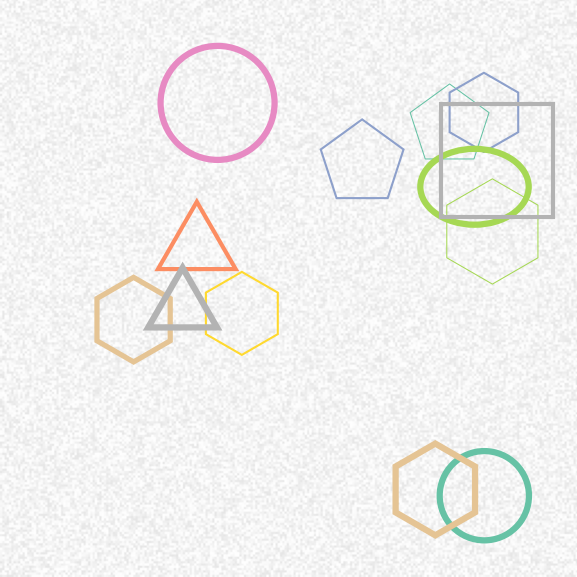[{"shape": "circle", "thickness": 3, "radius": 0.39, "center": [0.839, 0.141]}, {"shape": "pentagon", "thickness": 0.5, "radius": 0.36, "center": [0.779, 0.782]}, {"shape": "triangle", "thickness": 2, "radius": 0.39, "center": [0.341, 0.572]}, {"shape": "hexagon", "thickness": 1, "radius": 0.34, "center": [0.838, 0.805]}, {"shape": "pentagon", "thickness": 1, "radius": 0.38, "center": [0.627, 0.717]}, {"shape": "circle", "thickness": 3, "radius": 0.49, "center": [0.377, 0.821]}, {"shape": "oval", "thickness": 3, "radius": 0.47, "center": [0.822, 0.676]}, {"shape": "hexagon", "thickness": 0.5, "radius": 0.46, "center": [0.853, 0.598]}, {"shape": "hexagon", "thickness": 1, "radius": 0.36, "center": [0.419, 0.456]}, {"shape": "hexagon", "thickness": 2.5, "radius": 0.37, "center": [0.231, 0.446]}, {"shape": "hexagon", "thickness": 3, "radius": 0.4, "center": [0.754, 0.152]}, {"shape": "triangle", "thickness": 3, "radius": 0.34, "center": [0.316, 0.467]}, {"shape": "square", "thickness": 2, "radius": 0.49, "center": [0.861, 0.721]}]